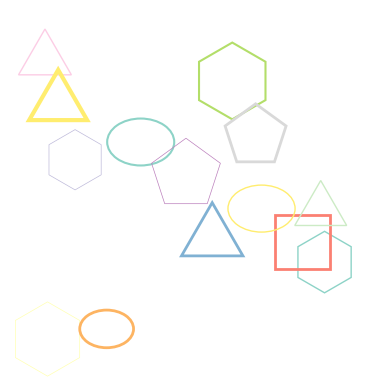[{"shape": "oval", "thickness": 1.5, "radius": 0.44, "center": [0.365, 0.631]}, {"shape": "hexagon", "thickness": 1, "radius": 0.4, "center": [0.843, 0.319]}, {"shape": "hexagon", "thickness": 0.5, "radius": 0.48, "center": [0.123, 0.119]}, {"shape": "hexagon", "thickness": 0.5, "radius": 0.39, "center": [0.195, 0.585]}, {"shape": "square", "thickness": 2, "radius": 0.36, "center": [0.786, 0.371]}, {"shape": "triangle", "thickness": 2, "radius": 0.46, "center": [0.551, 0.381]}, {"shape": "oval", "thickness": 2, "radius": 0.35, "center": [0.277, 0.146]}, {"shape": "hexagon", "thickness": 1.5, "radius": 0.5, "center": [0.603, 0.79]}, {"shape": "triangle", "thickness": 1, "radius": 0.4, "center": [0.117, 0.845]}, {"shape": "pentagon", "thickness": 2, "radius": 0.42, "center": [0.664, 0.647]}, {"shape": "pentagon", "thickness": 0.5, "radius": 0.47, "center": [0.483, 0.547]}, {"shape": "triangle", "thickness": 1, "radius": 0.39, "center": [0.833, 0.453]}, {"shape": "oval", "thickness": 1, "radius": 0.44, "center": [0.679, 0.458]}, {"shape": "triangle", "thickness": 3, "radius": 0.43, "center": [0.151, 0.731]}]